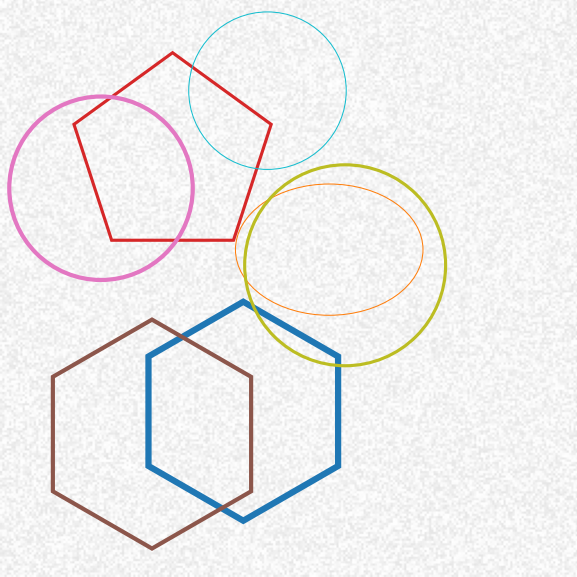[{"shape": "hexagon", "thickness": 3, "radius": 0.95, "center": [0.421, 0.287]}, {"shape": "oval", "thickness": 0.5, "radius": 0.81, "center": [0.57, 0.567]}, {"shape": "pentagon", "thickness": 1.5, "radius": 0.9, "center": [0.299, 0.728]}, {"shape": "hexagon", "thickness": 2, "radius": 0.99, "center": [0.263, 0.248]}, {"shape": "circle", "thickness": 2, "radius": 0.79, "center": [0.175, 0.673]}, {"shape": "circle", "thickness": 1.5, "radius": 0.87, "center": [0.598, 0.54]}, {"shape": "circle", "thickness": 0.5, "radius": 0.68, "center": [0.463, 0.842]}]